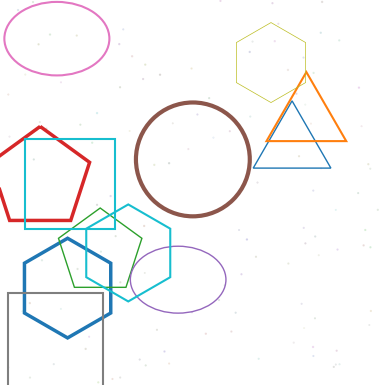[{"shape": "hexagon", "thickness": 2.5, "radius": 0.65, "center": [0.176, 0.252]}, {"shape": "triangle", "thickness": 1, "radius": 0.58, "center": [0.759, 0.622]}, {"shape": "triangle", "thickness": 1.5, "radius": 0.6, "center": [0.796, 0.693]}, {"shape": "pentagon", "thickness": 1, "radius": 0.57, "center": [0.26, 0.346]}, {"shape": "pentagon", "thickness": 2.5, "radius": 0.67, "center": [0.104, 0.537]}, {"shape": "oval", "thickness": 1, "radius": 0.62, "center": [0.463, 0.274]}, {"shape": "circle", "thickness": 3, "radius": 0.74, "center": [0.501, 0.586]}, {"shape": "oval", "thickness": 1.5, "radius": 0.68, "center": [0.148, 0.9]}, {"shape": "square", "thickness": 1.5, "radius": 0.62, "center": [0.144, 0.115]}, {"shape": "hexagon", "thickness": 0.5, "radius": 0.52, "center": [0.704, 0.837]}, {"shape": "hexagon", "thickness": 1.5, "radius": 0.63, "center": [0.333, 0.343]}, {"shape": "square", "thickness": 1.5, "radius": 0.58, "center": [0.182, 0.522]}]